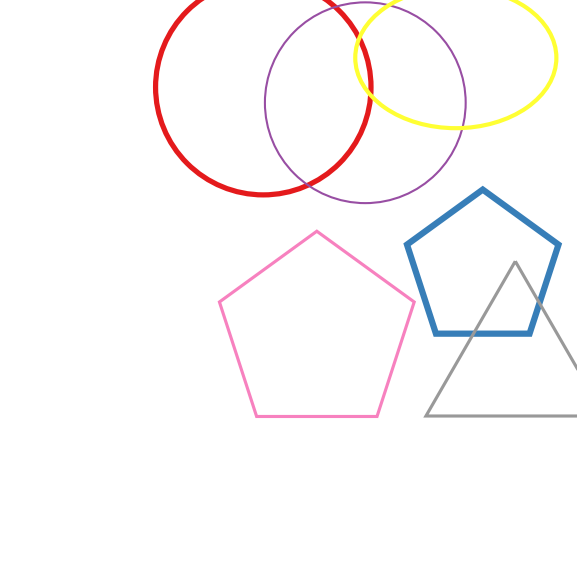[{"shape": "circle", "thickness": 2.5, "radius": 0.93, "center": [0.456, 0.848]}, {"shape": "pentagon", "thickness": 3, "radius": 0.69, "center": [0.836, 0.533]}, {"shape": "circle", "thickness": 1, "radius": 0.87, "center": [0.633, 0.821]}, {"shape": "oval", "thickness": 2, "radius": 0.87, "center": [0.789, 0.899]}, {"shape": "pentagon", "thickness": 1.5, "radius": 0.89, "center": [0.549, 0.421]}, {"shape": "triangle", "thickness": 1.5, "radius": 0.89, "center": [0.892, 0.368]}]